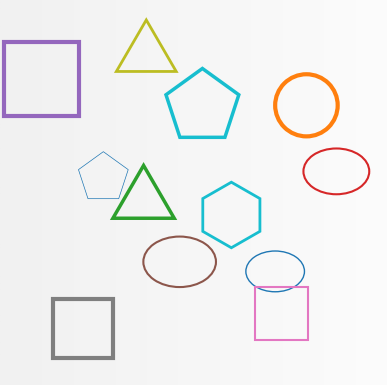[{"shape": "pentagon", "thickness": 0.5, "radius": 0.34, "center": [0.267, 0.539]}, {"shape": "oval", "thickness": 1, "radius": 0.38, "center": [0.71, 0.295]}, {"shape": "circle", "thickness": 3, "radius": 0.4, "center": [0.791, 0.726]}, {"shape": "triangle", "thickness": 2.5, "radius": 0.46, "center": [0.371, 0.479]}, {"shape": "oval", "thickness": 1.5, "radius": 0.42, "center": [0.868, 0.555]}, {"shape": "square", "thickness": 3, "radius": 0.48, "center": [0.107, 0.795]}, {"shape": "oval", "thickness": 1.5, "radius": 0.47, "center": [0.464, 0.32]}, {"shape": "square", "thickness": 1.5, "radius": 0.34, "center": [0.726, 0.185]}, {"shape": "square", "thickness": 3, "radius": 0.38, "center": [0.215, 0.147]}, {"shape": "triangle", "thickness": 2, "radius": 0.45, "center": [0.377, 0.859]}, {"shape": "pentagon", "thickness": 2.5, "radius": 0.49, "center": [0.522, 0.723]}, {"shape": "hexagon", "thickness": 2, "radius": 0.43, "center": [0.597, 0.442]}]